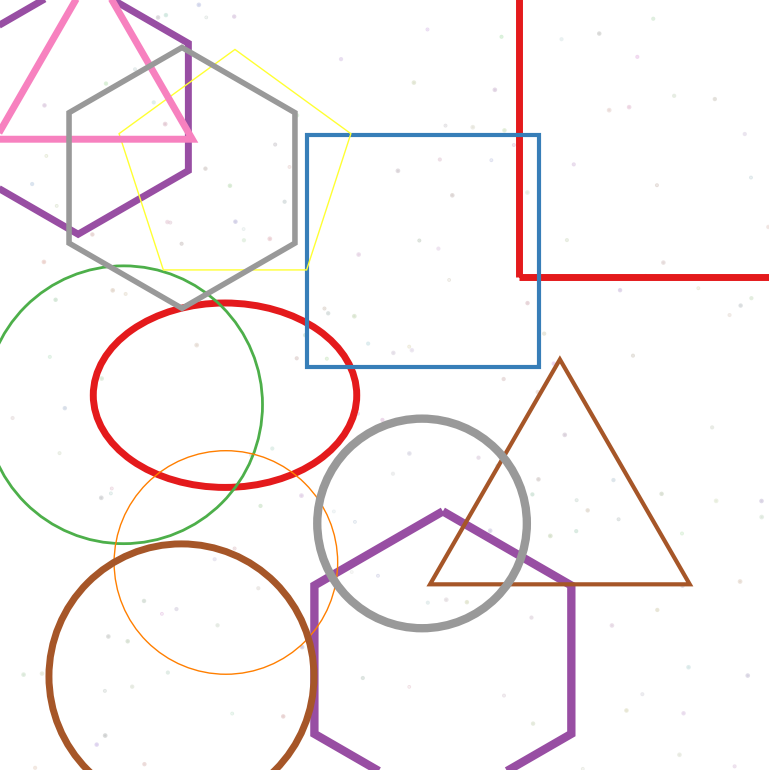[{"shape": "square", "thickness": 2.5, "radius": 0.95, "center": [0.863, 0.829]}, {"shape": "oval", "thickness": 2.5, "radius": 0.86, "center": [0.292, 0.487]}, {"shape": "square", "thickness": 1.5, "radius": 0.75, "center": [0.55, 0.674]}, {"shape": "circle", "thickness": 1, "radius": 0.9, "center": [0.161, 0.474]}, {"shape": "hexagon", "thickness": 3, "radius": 0.96, "center": [0.575, 0.143]}, {"shape": "hexagon", "thickness": 2.5, "radius": 0.83, "center": [0.101, 0.861]}, {"shape": "circle", "thickness": 0.5, "radius": 0.73, "center": [0.293, 0.27]}, {"shape": "pentagon", "thickness": 0.5, "radius": 0.79, "center": [0.305, 0.777]}, {"shape": "circle", "thickness": 2.5, "radius": 0.86, "center": [0.236, 0.122]}, {"shape": "triangle", "thickness": 1.5, "radius": 0.97, "center": [0.727, 0.338]}, {"shape": "triangle", "thickness": 2.5, "radius": 0.74, "center": [0.122, 0.893]}, {"shape": "circle", "thickness": 3, "radius": 0.68, "center": [0.548, 0.32]}, {"shape": "hexagon", "thickness": 2, "radius": 0.85, "center": [0.236, 0.769]}]